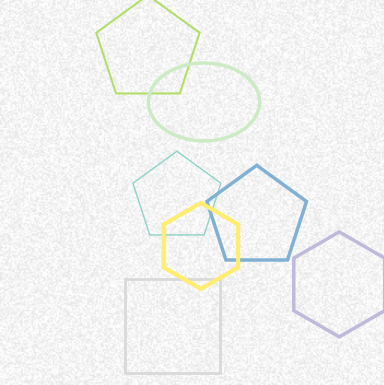[{"shape": "pentagon", "thickness": 1, "radius": 0.6, "center": [0.46, 0.487]}, {"shape": "hexagon", "thickness": 2.5, "radius": 0.68, "center": [0.881, 0.261]}, {"shape": "pentagon", "thickness": 2.5, "radius": 0.68, "center": [0.667, 0.435]}, {"shape": "pentagon", "thickness": 1.5, "radius": 0.71, "center": [0.384, 0.871]}, {"shape": "square", "thickness": 2, "radius": 0.61, "center": [0.448, 0.153]}, {"shape": "oval", "thickness": 2.5, "radius": 0.72, "center": [0.53, 0.735]}, {"shape": "hexagon", "thickness": 3, "radius": 0.56, "center": [0.522, 0.361]}]